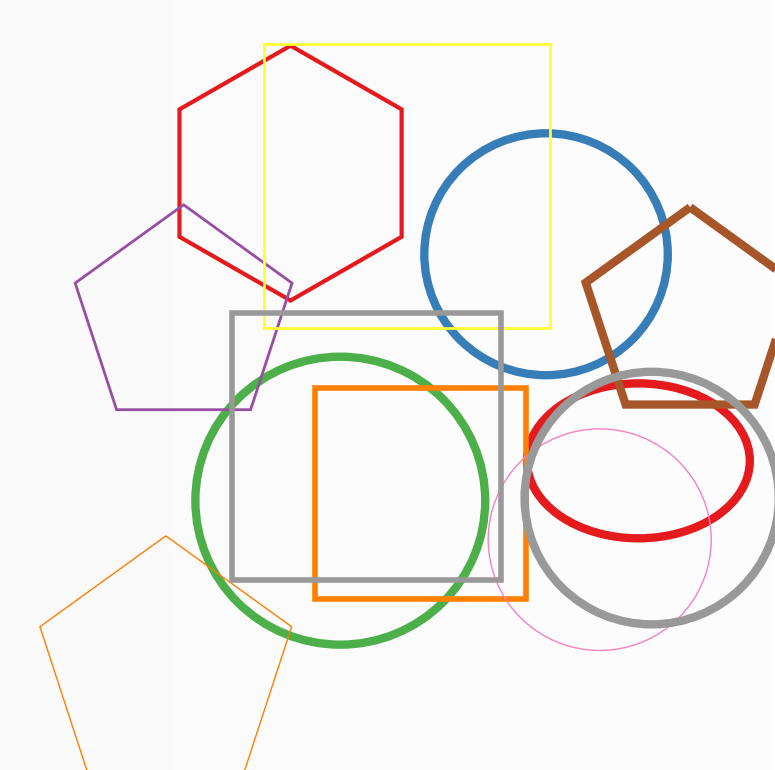[{"shape": "hexagon", "thickness": 1.5, "radius": 0.83, "center": [0.375, 0.775]}, {"shape": "oval", "thickness": 3, "radius": 0.72, "center": [0.824, 0.401]}, {"shape": "circle", "thickness": 3, "radius": 0.79, "center": [0.705, 0.67]}, {"shape": "circle", "thickness": 3, "radius": 0.93, "center": [0.439, 0.35]}, {"shape": "pentagon", "thickness": 1, "radius": 0.74, "center": [0.237, 0.587]}, {"shape": "pentagon", "thickness": 0.5, "radius": 0.85, "center": [0.214, 0.133]}, {"shape": "square", "thickness": 2, "radius": 0.68, "center": [0.543, 0.359]}, {"shape": "square", "thickness": 1, "radius": 0.92, "center": [0.525, 0.759]}, {"shape": "pentagon", "thickness": 3, "radius": 0.71, "center": [0.89, 0.589]}, {"shape": "circle", "thickness": 0.5, "radius": 0.72, "center": [0.774, 0.299]}, {"shape": "circle", "thickness": 3, "radius": 0.82, "center": [0.841, 0.353]}, {"shape": "square", "thickness": 2, "radius": 0.87, "center": [0.473, 0.42]}]